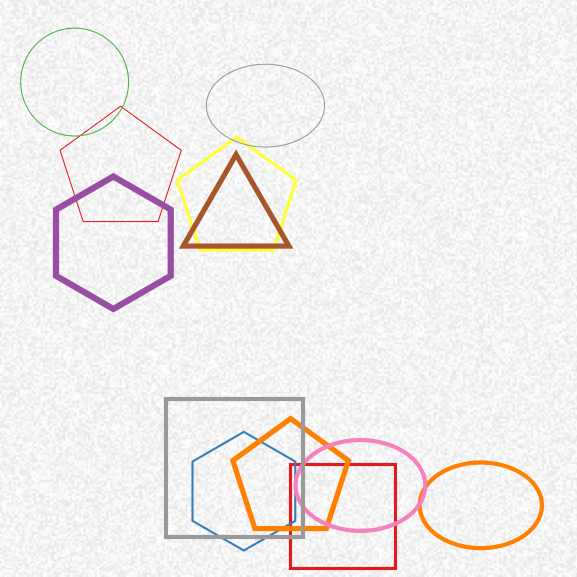[{"shape": "square", "thickness": 1.5, "radius": 0.45, "center": [0.593, 0.105]}, {"shape": "pentagon", "thickness": 0.5, "radius": 0.55, "center": [0.209, 0.705]}, {"shape": "hexagon", "thickness": 1, "radius": 0.51, "center": [0.422, 0.149]}, {"shape": "circle", "thickness": 0.5, "radius": 0.47, "center": [0.129, 0.857]}, {"shape": "hexagon", "thickness": 3, "radius": 0.57, "center": [0.196, 0.579]}, {"shape": "pentagon", "thickness": 2.5, "radius": 0.53, "center": [0.503, 0.169]}, {"shape": "oval", "thickness": 2, "radius": 0.53, "center": [0.833, 0.124]}, {"shape": "pentagon", "thickness": 1.5, "radius": 0.54, "center": [0.41, 0.654]}, {"shape": "triangle", "thickness": 2.5, "radius": 0.53, "center": [0.409, 0.626]}, {"shape": "oval", "thickness": 2, "radius": 0.56, "center": [0.624, 0.158]}, {"shape": "square", "thickness": 2, "radius": 0.6, "center": [0.406, 0.189]}, {"shape": "oval", "thickness": 0.5, "radius": 0.51, "center": [0.46, 0.816]}]